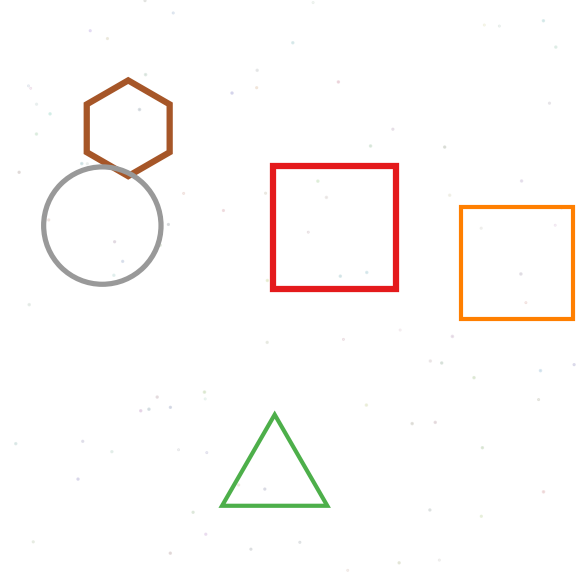[{"shape": "square", "thickness": 3, "radius": 0.54, "center": [0.579, 0.605]}, {"shape": "triangle", "thickness": 2, "radius": 0.53, "center": [0.476, 0.176]}, {"shape": "square", "thickness": 2, "radius": 0.49, "center": [0.896, 0.544]}, {"shape": "hexagon", "thickness": 3, "radius": 0.41, "center": [0.222, 0.777]}, {"shape": "circle", "thickness": 2.5, "radius": 0.51, "center": [0.177, 0.609]}]